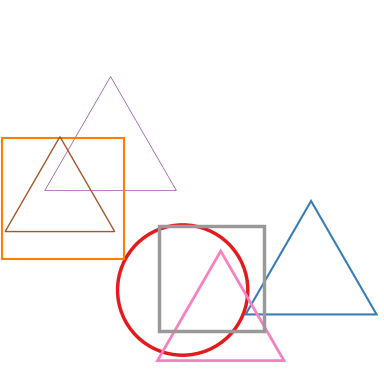[{"shape": "circle", "thickness": 2.5, "radius": 0.85, "center": [0.474, 0.247]}, {"shape": "triangle", "thickness": 1.5, "radius": 0.98, "center": [0.808, 0.282]}, {"shape": "triangle", "thickness": 0.5, "radius": 0.99, "center": [0.287, 0.604]}, {"shape": "square", "thickness": 1.5, "radius": 0.79, "center": [0.164, 0.484]}, {"shape": "triangle", "thickness": 1, "radius": 0.82, "center": [0.156, 0.481]}, {"shape": "triangle", "thickness": 2, "radius": 0.95, "center": [0.573, 0.158]}, {"shape": "square", "thickness": 2.5, "radius": 0.68, "center": [0.549, 0.276]}]